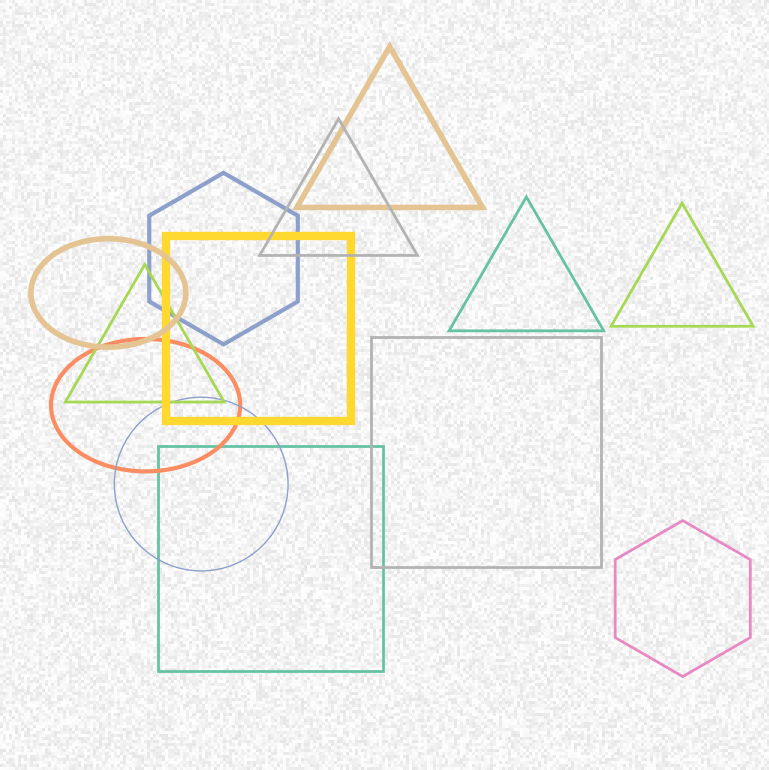[{"shape": "triangle", "thickness": 1, "radius": 0.58, "center": [0.684, 0.628]}, {"shape": "square", "thickness": 1, "radius": 0.73, "center": [0.352, 0.275]}, {"shape": "oval", "thickness": 1.5, "radius": 0.61, "center": [0.189, 0.474]}, {"shape": "circle", "thickness": 0.5, "radius": 0.56, "center": [0.261, 0.371]}, {"shape": "hexagon", "thickness": 1.5, "radius": 0.56, "center": [0.29, 0.664]}, {"shape": "hexagon", "thickness": 1, "radius": 0.51, "center": [0.887, 0.223]}, {"shape": "triangle", "thickness": 1, "radius": 0.6, "center": [0.188, 0.537]}, {"shape": "triangle", "thickness": 1, "radius": 0.53, "center": [0.886, 0.63]}, {"shape": "square", "thickness": 3, "radius": 0.6, "center": [0.336, 0.574]}, {"shape": "oval", "thickness": 2, "radius": 0.5, "center": [0.141, 0.62]}, {"shape": "triangle", "thickness": 2, "radius": 0.7, "center": [0.506, 0.8]}, {"shape": "square", "thickness": 1, "radius": 0.75, "center": [0.631, 0.413]}, {"shape": "triangle", "thickness": 1, "radius": 0.59, "center": [0.44, 0.727]}]